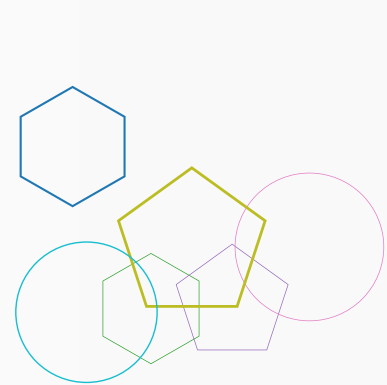[{"shape": "hexagon", "thickness": 1.5, "radius": 0.77, "center": [0.187, 0.619]}, {"shape": "hexagon", "thickness": 0.5, "radius": 0.72, "center": [0.39, 0.198]}, {"shape": "pentagon", "thickness": 0.5, "radius": 0.76, "center": [0.599, 0.214]}, {"shape": "circle", "thickness": 0.5, "radius": 0.96, "center": [0.799, 0.359]}, {"shape": "pentagon", "thickness": 2, "radius": 0.99, "center": [0.495, 0.365]}, {"shape": "circle", "thickness": 1, "radius": 0.91, "center": [0.223, 0.189]}]